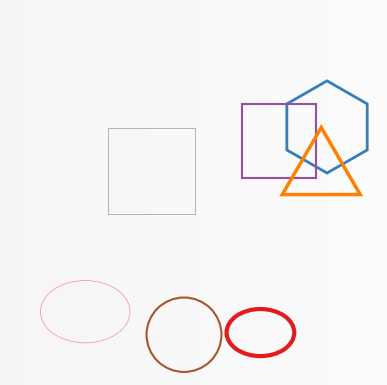[{"shape": "oval", "thickness": 3, "radius": 0.44, "center": [0.672, 0.136]}, {"shape": "hexagon", "thickness": 2, "radius": 0.6, "center": [0.844, 0.67]}, {"shape": "square", "thickness": 1.5, "radius": 0.48, "center": [0.72, 0.634]}, {"shape": "triangle", "thickness": 2.5, "radius": 0.58, "center": [0.829, 0.553]}, {"shape": "circle", "thickness": 1.5, "radius": 0.48, "center": [0.475, 0.131]}, {"shape": "oval", "thickness": 0.5, "radius": 0.58, "center": [0.22, 0.19]}, {"shape": "square", "thickness": 0.5, "radius": 0.56, "center": [0.391, 0.556]}]